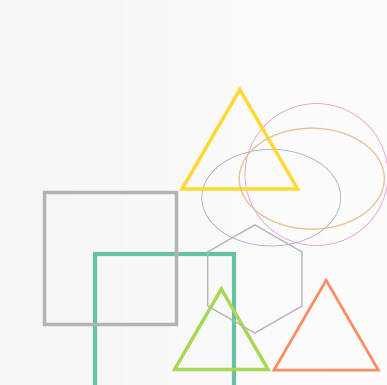[{"shape": "square", "thickness": 3, "radius": 0.9, "center": [0.425, 0.161]}, {"shape": "triangle", "thickness": 2, "radius": 0.78, "center": [0.842, 0.116]}, {"shape": "oval", "thickness": 0.5, "radius": 0.9, "center": [0.7, 0.487]}, {"shape": "circle", "thickness": 0.5, "radius": 0.92, "center": [0.817, 0.547]}, {"shape": "triangle", "thickness": 2.5, "radius": 0.7, "center": [0.571, 0.11]}, {"shape": "triangle", "thickness": 2.5, "radius": 0.86, "center": [0.619, 0.595]}, {"shape": "oval", "thickness": 1, "radius": 0.94, "center": [0.805, 0.536]}, {"shape": "square", "thickness": 2.5, "radius": 0.85, "center": [0.284, 0.33]}, {"shape": "hexagon", "thickness": 1, "radius": 0.7, "center": [0.658, 0.275]}]